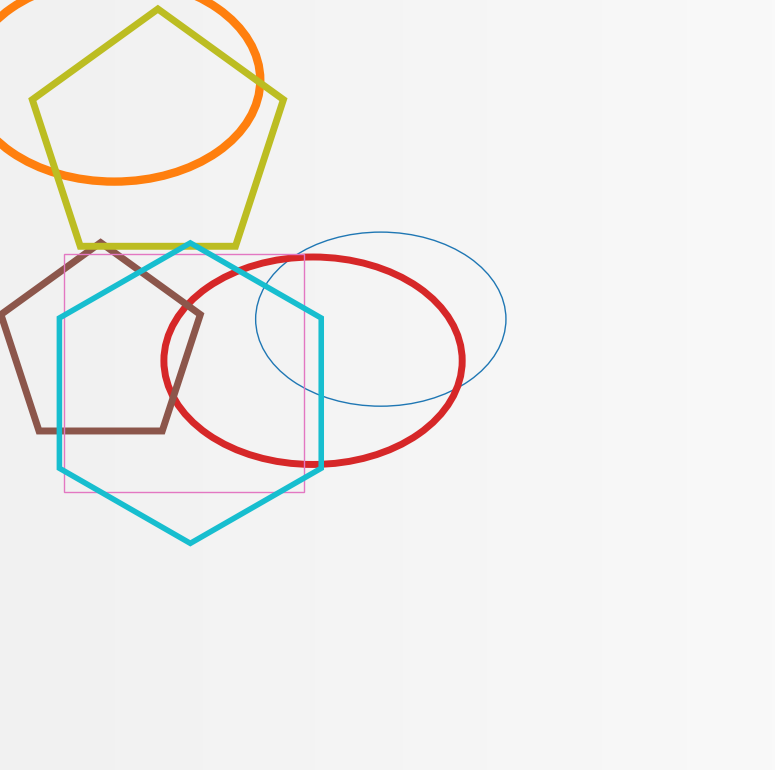[{"shape": "oval", "thickness": 0.5, "radius": 0.81, "center": [0.491, 0.586]}, {"shape": "oval", "thickness": 3, "radius": 0.94, "center": [0.148, 0.896]}, {"shape": "oval", "thickness": 2.5, "radius": 0.96, "center": [0.404, 0.532]}, {"shape": "pentagon", "thickness": 2.5, "radius": 0.68, "center": [0.13, 0.55]}, {"shape": "square", "thickness": 0.5, "radius": 0.77, "center": [0.237, 0.516]}, {"shape": "pentagon", "thickness": 2.5, "radius": 0.85, "center": [0.204, 0.818]}, {"shape": "hexagon", "thickness": 2, "radius": 0.98, "center": [0.246, 0.489]}]